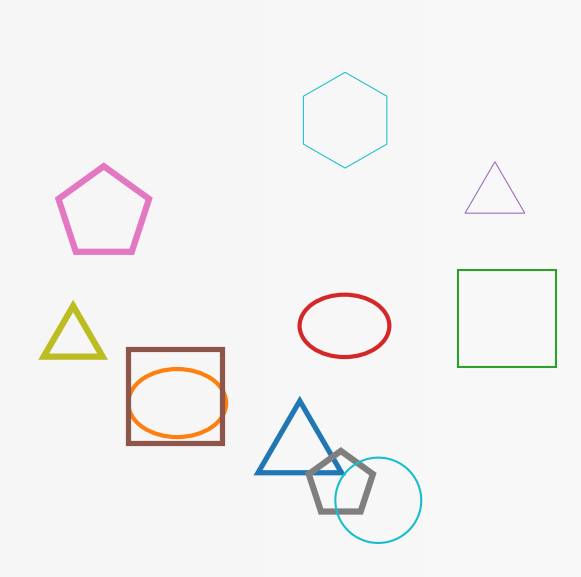[{"shape": "triangle", "thickness": 2.5, "radius": 0.41, "center": [0.516, 0.222]}, {"shape": "oval", "thickness": 2, "radius": 0.42, "center": [0.305, 0.301]}, {"shape": "square", "thickness": 1, "radius": 0.42, "center": [0.873, 0.448]}, {"shape": "oval", "thickness": 2, "radius": 0.39, "center": [0.593, 0.435]}, {"shape": "triangle", "thickness": 0.5, "radius": 0.3, "center": [0.851, 0.66]}, {"shape": "square", "thickness": 2.5, "radius": 0.4, "center": [0.301, 0.314]}, {"shape": "pentagon", "thickness": 3, "radius": 0.41, "center": [0.179, 0.629]}, {"shape": "pentagon", "thickness": 3, "radius": 0.29, "center": [0.586, 0.16]}, {"shape": "triangle", "thickness": 3, "radius": 0.29, "center": [0.126, 0.411]}, {"shape": "hexagon", "thickness": 0.5, "radius": 0.41, "center": [0.594, 0.791]}, {"shape": "circle", "thickness": 1, "radius": 0.37, "center": [0.651, 0.133]}]